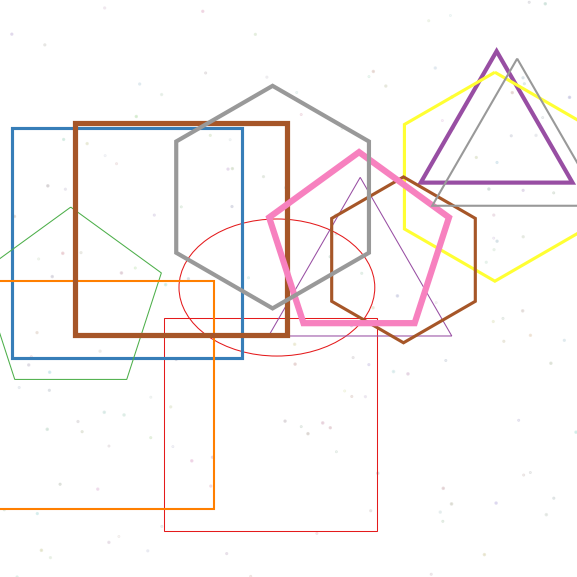[{"shape": "square", "thickness": 0.5, "radius": 0.92, "center": [0.468, 0.264]}, {"shape": "oval", "thickness": 0.5, "radius": 0.85, "center": [0.479, 0.501]}, {"shape": "square", "thickness": 1.5, "radius": 1.0, "center": [0.22, 0.578]}, {"shape": "pentagon", "thickness": 0.5, "radius": 0.82, "center": [0.123, 0.476]}, {"shape": "triangle", "thickness": 0.5, "radius": 0.92, "center": [0.624, 0.509]}, {"shape": "triangle", "thickness": 2, "radius": 0.76, "center": [0.86, 0.759]}, {"shape": "square", "thickness": 1, "radius": 0.99, "center": [0.172, 0.315]}, {"shape": "hexagon", "thickness": 1.5, "radius": 0.9, "center": [0.857, 0.693]}, {"shape": "hexagon", "thickness": 1.5, "radius": 0.72, "center": [0.699, 0.549]}, {"shape": "square", "thickness": 2.5, "radius": 0.92, "center": [0.314, 0.603]}, {"shape": "pentagon", "thickness": 3, "radius": 0.82, "center": [0.622, 0.572]}, {"shape": "triangle", "thickness": 1, "radius": 0.85, "center": [0.896, 0.728]}, {"shape": "hexagon", "thickness": 2, "radius": 0.96, "center": [0.472, 0.658]}]